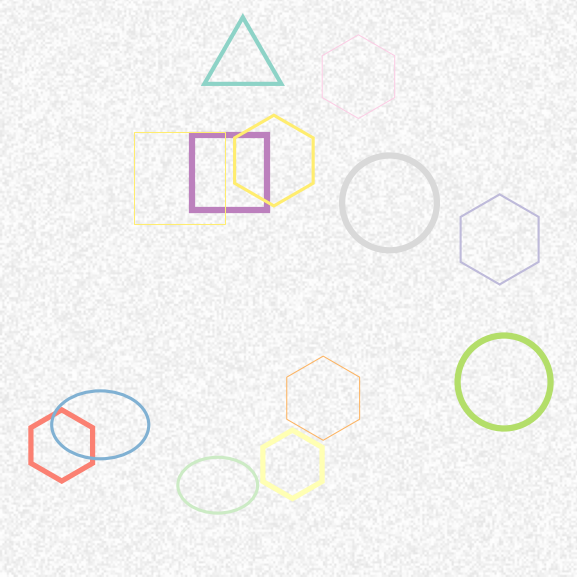[{"shape": "triangle", "thickness": 2, "radius": 0.38, "center": [0.42, 0.892]}, {"shape": "hexagon", "thickness": 2.5, "radius": 0.3, "center": [0.506, 0.195]}, {"shape": "hexagon", "thickness": 1, "radius": 0.39, "center": [0.865, 0.585]}, {"shape": "hexagon", "thickness": 2.5, "radius": 0.31, "center": [0.107, 0.228]}, {"shape": "oval", "thickness": 1.5, "radius": 0.42, "center": [0.174, 0.263]}, {"shape": "hexagon", "thickness": 0.5, "radius": 0.36, "center": [0.56, 0.31]}, {"shape": "circle", "thickness": 3, "radius": 0.4, "center": [0.873, 0.338]}, {"shape": "hexagon", "thickness": 0.5, "radius": 0.36, "center": [0.621, 0.866]}, {"shape": "circle", "thickness": 3, "radius": 0.41, "center": [0.674, 0.648]}, {"shape": "square", "thickness": 3, "radius": 0.32, "center": [0.398, 0.701]}, {"shape": "oval", "thickness": 1.5, "radius": 0.35, "center": [0.377, 0.159]}, {"shape": "hexagon", "thickness": 1.5, "radius": 0.39, "center": [0.474, 0.721]}, {"shape": "square", "thickness": 0.5, "radius": 0.4, "center": [0.311, 0.691]}]